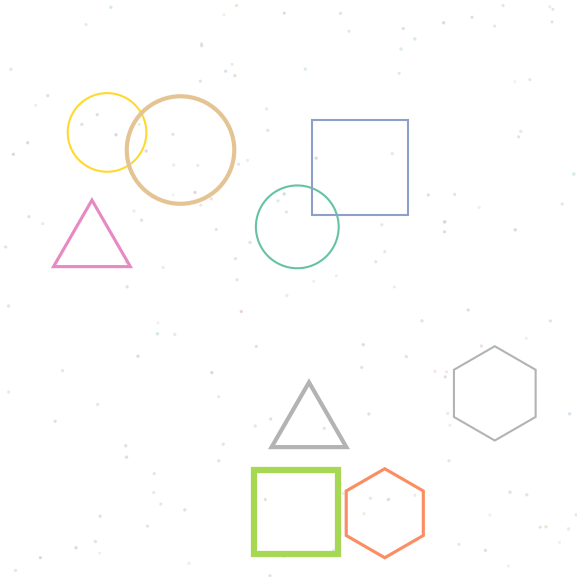[{"shape": "circle", "thickness": 1, "radius": 0.36, "center": [0.515, 0.606]}, {"shape": "hexagon", "thickness": 1.5, "radius": 0.39, "center": [0.666, 0.11]}, {"shape": "square", "thickness": 1, "radius": 0.41, "center": [0.623, 0.709]}, {"shape": "triangle", "thickness": 1.5, "radius": 0.38, "center": [0.159, 0.576]}, {"shape": "square", "thickness": 3, "radius": 0.36, "center": [0.512, 0.112]}, {"shape": "circle", "thickness": 1, "radius": 0.34, "center": [0.185, 0.77]}, {"shape": "circle", "thickness": 2, "radius": 0.47, "center": [0.313, 0.739]}, {"shape": "hexagon", "thickness": 1, "radius": 0.41, "center": [0.857, 0.318]}, {"shape": "triangle", "thickness": 2, "radius": 0.37, "center": [0.535, 0.262]}]